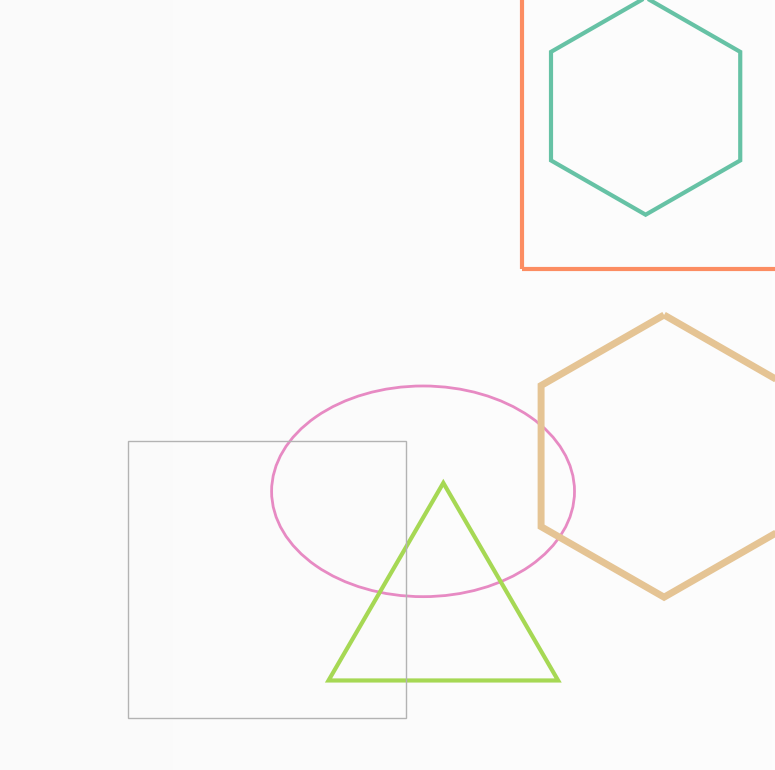[{"shape": "hexagon", "thickness": 1.5, "radius": 0.7, "center": [0.833, 0.862]}, {"shape": "square", "thickness": 1.5, "radius": 0.9, "center": [0.855, 0.832]}, {"shape": "oval", "thickness": 1, "radius": 0.98, "center": [0.546, 0.362]}, {"shape": "triangle", "thickness": 1.5, "radius": 0.86, "center": [0.572, 0.202]}, {"shape": "hexagon", "thickness": 2.5, "radius": 0.92, "center": [0.857, 0.408]}, {"shape": "square", "thickness": 0.5, "radius": 0.9, "center": [0.345, 0.247]}]